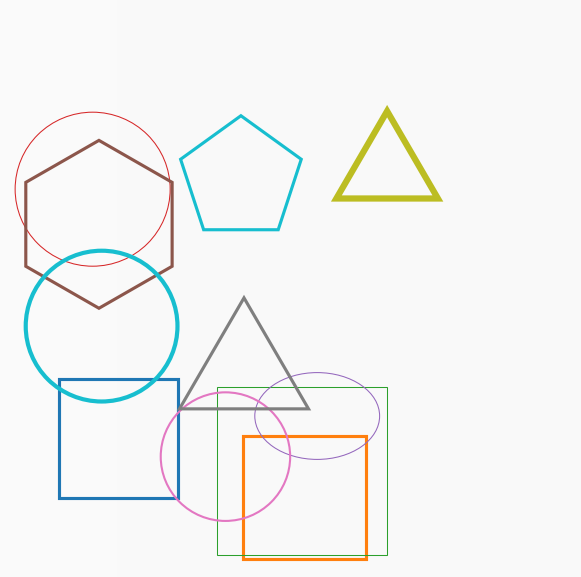[{"shape": "square", "thickness": 1.5, "radius": 0.51, "center": [0.204, 0.24]}, {"shape": "square", "thickness": 1.5, "radius": 0.53, "center": [0.524, 0.138]}, {"shape": "square", "thickness": 0.5, "radius": 0.73, "center": [0.52, 0.183]}, {"shape": "circle", "thickness": 0.5, "radius": 0.67, "center": [0.159, 0.672]}, {"shape": "oval", "thickness": 0.5, "radius": 0.54, "center": [0.546, 0.279]}, {"shape": "hexagon", "thickness": 1.5, "radius": 0.73, "center": [0.17, 0.611]}, {"shape": "circle", "thickness": 1, "radius": 0.56, "center": [0.388, 0.208]}, {"shape": "triangle", "thickness": 1.5, "radius": 0.64, "center": [0.42, 0.355]}, {"shape": "triangle", "thickness": 3, "radius": 0.5, "center": [0.666, 0.706]}, {"shape": "circle", "thickness": 2, "radius": 0.65, "center": [0.175, 0.434]}, {"shape": "pentagon", "thickness": 1.5, "radius": 0.55, "center": [0.414, 0.69]}]